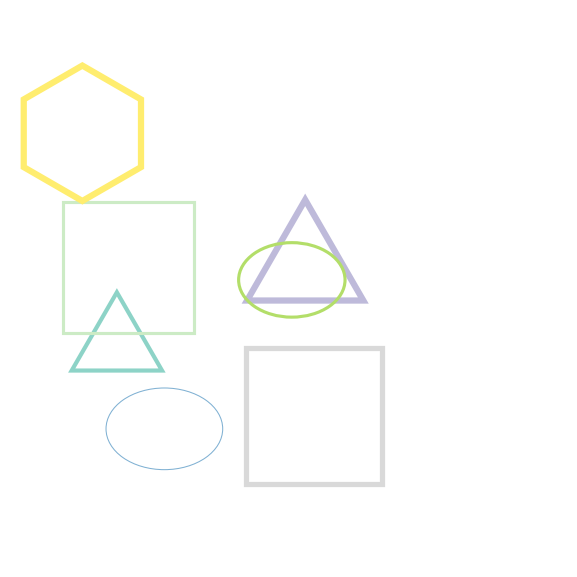[{"shape": "triangle", "thickness": 2, "radius": 0.45, "center": [0.202, 0.403]}, {"shape": "triangle", "thickness": 3, "radius": 0.58, "center": [0.528, 0.537]}, {"shape": "oval", "thickness": 0.5, "radius": 0.51, "center": [0.285, 0.257]}, {"shape": "oval", "thickness": 1.5, "radius": 0.46, "center": [0.505, 0.514]}, {"shape": "square", "thickness": 2.5, "radius": 0.59, "center": [0.544, 0.279]}, {"shape": "square", "thickness": 1.5, "radius": 0.57, "center": [0.223, 0.536]}, {"shape": "hexagon", "thickness": 3, "radius": 0.59, "center": [0.143, 0.768]}]